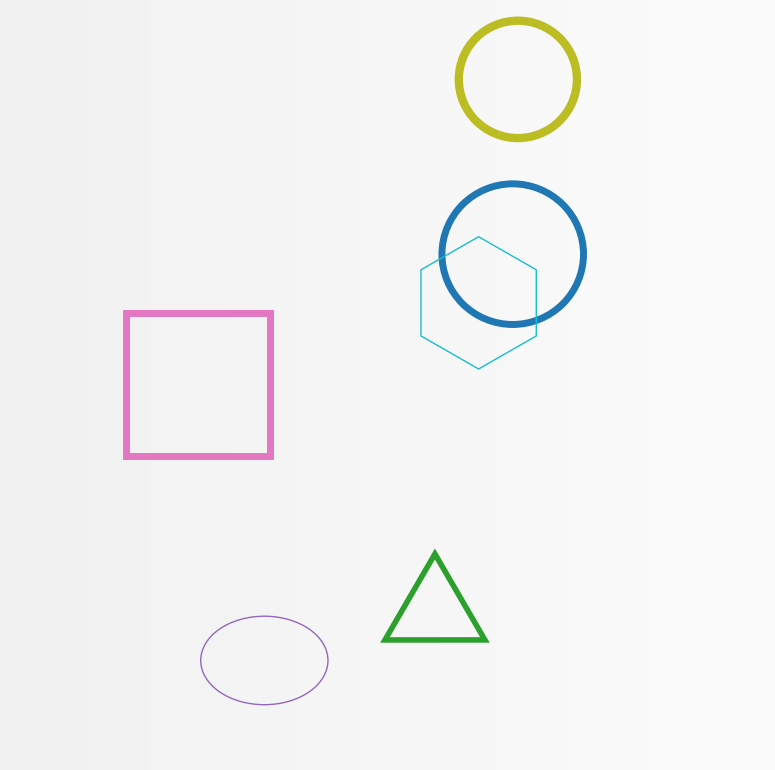[{"shape": "circle", "thickness": 2.5, "radius": 0.46, "center": [0.662, 0.67]}, {"shape": "triangle", "thickness": 2, "radius": 0.37, "center": [0.561, 0.206]}, {"shape": "oval", "thickness": 0.5, "radius": 0.41, "center": [0.341, 0.142]}, {"shape": "square", "thickness": 2.5, "radius": 0.46, "center": [0.256, 0.5]}, {"shape": "circle", "thickness": 3, "radius": 0.38, "center": [0.668, 0.897]}, {"shape": "hexagon", "thickness": 0.5, "radius": 0.43, "center": [0.618, 0.607]}]